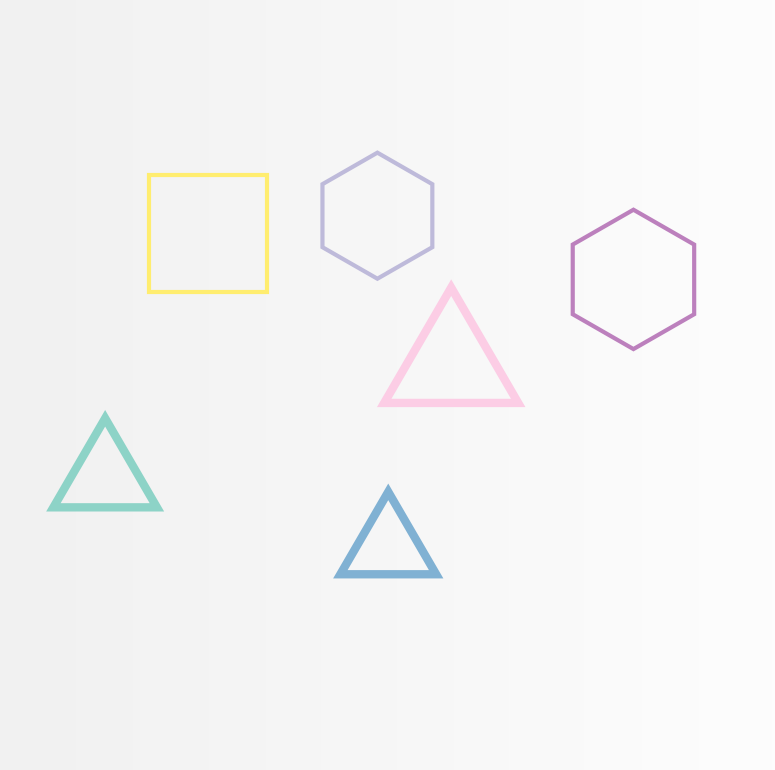[{"shape": "triangle", "thickness": 3, "radius": 0.39, "center": [0.136, 0.38]}, {"shape": "hexagon", "thickness": 1.5, "radius": 0.41, "center": [0.487, 0.72]}, {"shape": "triangle", "thickness": 3, "radius": 0.36, "center": [0.501, 0.29]}, {"shape": "triangle", "thickness": 3, "radius": 0.5, "center": [0.582, 0.527]}, {"shape": "hexagon", "thickness": 1.5, "radius": 0.45, "center": [0.817, 0.637]}, {"shape": "square", "thickness": 1.5, "radius": 0.38, "center": [0.268, 0.697]}]